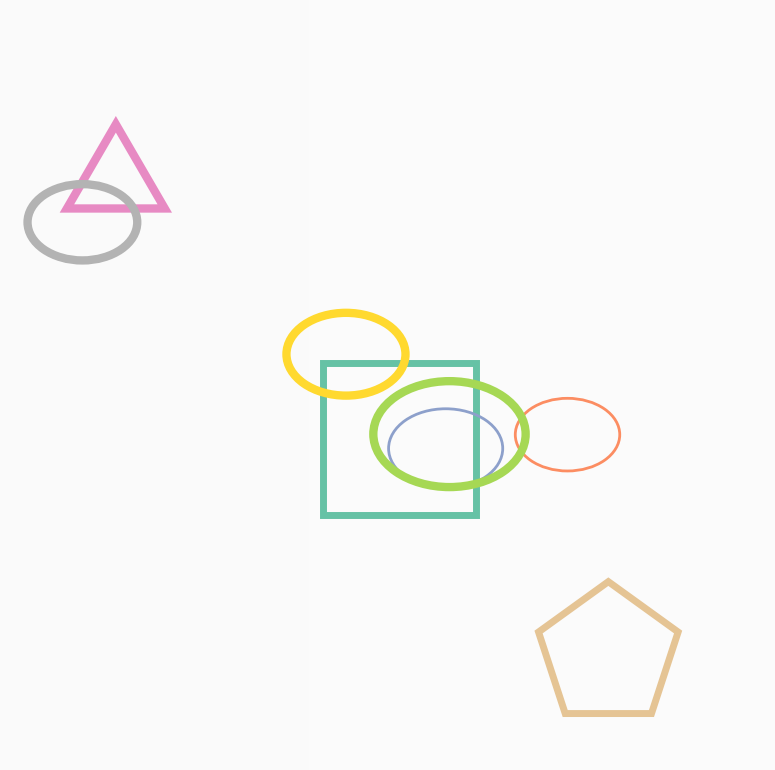[{"shape": "square", "thickness": 2.5, "radius": 0.49, "center": [0.515, 0.43]}, {"shape": "oval", "thickness": 1, "radius": 0.34, "center": [0.732, 0.436]}, {"shape": "oval", "thickness": 1, "radius": 0.37, "center": [0.575, 0.418]}, {"shape": "triangle", "thickness": 3, "radius": 0.36, "center": [0.149, 0.766]}, {"shape": "oval", "thickness": 3, "radius": 0.49, "center": [0.58, 0.436]}, {"shape": "oval", "thickness": 3, "radius": 0.38, "center": [0.446, 0.54]}, {"shape": "pentagon", "thickness": 2.5, "radius": 0.47, "center": [0.785, 0.15]}, {"shape": "oval", "thickness": 3, "radius": 0.35, "center": [0.106, 0.711]}]